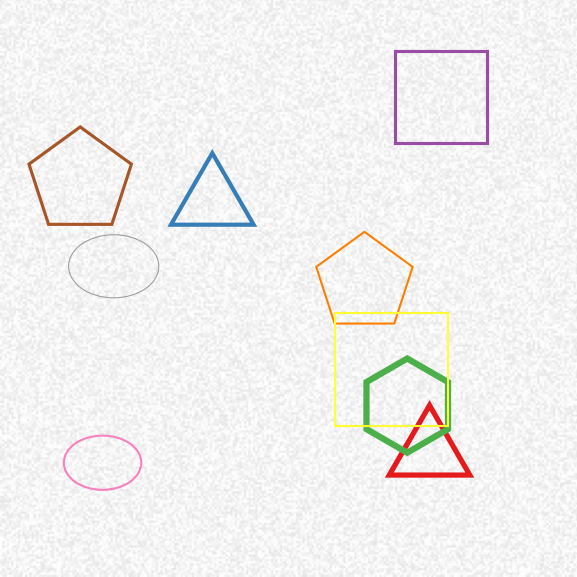[{"shape": "triangle", "thickness": 2.5, "radius": 0.4, "center": [0.744, 0.217]}, {"shape": "triangle", "thickness": 2, "radius": 0.41, "center": [0.368, 0.651]}, {"shape": "hexagon", "thickness": 3, "radius": 0.41, "center": [0.705, 0.297]}, {"shape": "square", "thickness": 1.5, "radius": 0.4, "center": [0.763, 0.831]}, {"shape": "pentagon", "thickness": 1, "radius": 0.44, "center": [0.631, 0.51]}, {"shape": "square", "thickness": 1, "radius": 0.49, "center": [0.678, 0.359]}, {"shape": "pentagon", "thickness": 1.5, "radius": 0.47, "center": [0.139, 0.686]}, {"shape": "oval", "thickness": 1, "radius": 0.34, "center": [0.178, 0.198]}, {"shape": "oval", "thickness": 0.5, "radius": 0.39, "center": [0.197, 0.538]}]